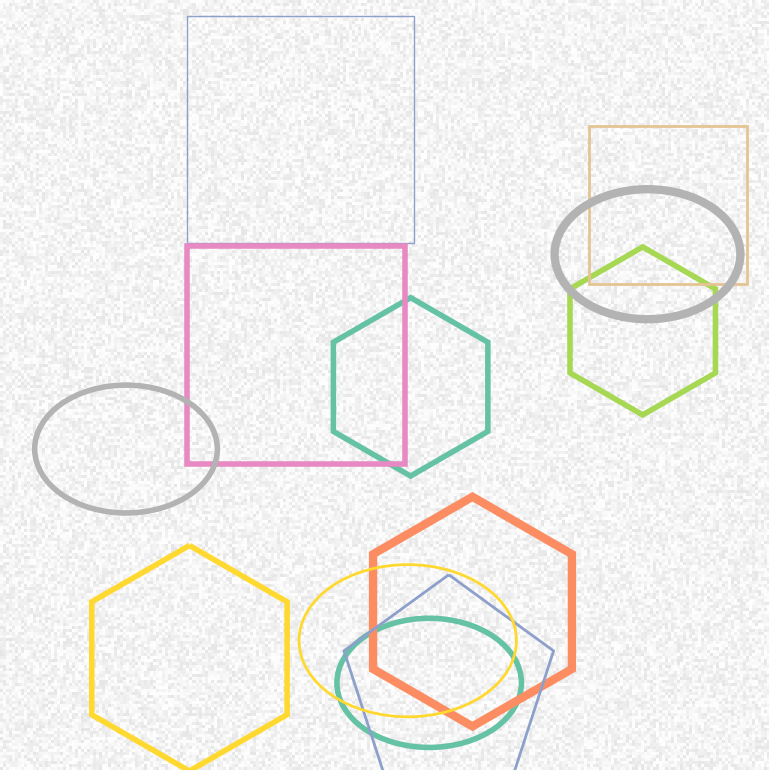[{"shape": "oval", "thickness": 2, "radius": 0.6, "center": [0.557, 0.113]}, {"shape": "hexagon", "thickness": 2, "radius": 0.58, "center": [0.533, 0.498]}, {"shape": "hexagon", "thickness": 3, "radius": 0.75, "center": [0.614, 0.206]}, {"shape": "square", "thickness": 0.5, "radius": 0.74, "center": [0.39, 0.832]}, {"shape": "pentagon", "thickness": 1, "radius": 0.72, "center": [0.583, 0.11]}, {"shape": "square", "thickness": 2, "radius": 0.71, "center": [0.385, 0.539]}, {"shape": "hexagon", "thickness": 2, "radius": 0.55, "center": [0.835, 0.57]}, {"shape": "hexagon", "thickness": 2, "radius": 0.73, "center": [0.246, 0.145]}, {"shape": "oval", "thickness": 1, "radius": 0.71, "center": [0.53, 0.168]}, {"shape": "square", "thickness": 1, "radius": 0.51, "center": [0.867, 0.733]}, {"shape": "oval", "thickness": 3, "radius": 0.6, "center": [0.841, 0.67]}, {"shape": "oval", "thickness": 2, "radius": 0.59, "center": [0.164, 0.417]}]